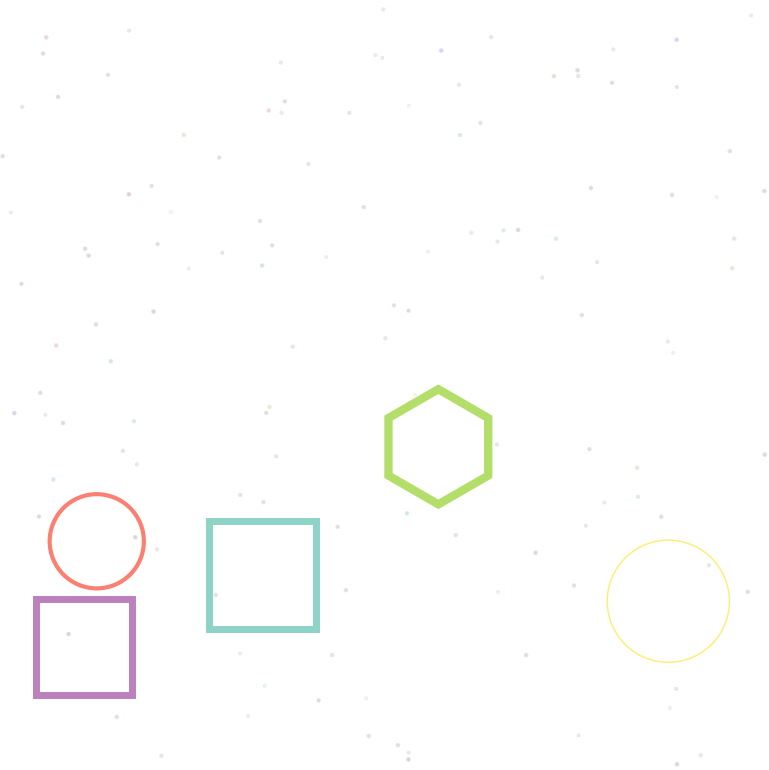[{"shape": "square", "thickness": 2.5, "radius": 0.35, "center": [0.341, 0.254]}, {"shape": "circle", "thickness": 1.5, "radius": 0.31, "center": [0.126, 0.297]}, {"shape": "hexagon", "thickness": 3, "radius": 0.37, "center": [0.569, 0.42]}, {"shape": "square", "thickness": 2.5, "radius": 0.31, "center": [0.11, 0.16]}, {"shape": "circle", "thickness": 0.5, "radius": 0.4, "center": [0.868, 0.219]}]